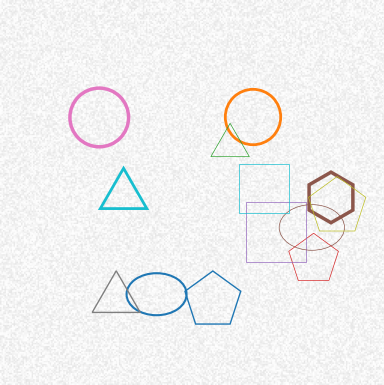[{"shape": "oval", "thickness": 1.5, "radius": 0.39, "center": [0.407, 0.236]}, {"shape": "pentagon", "thickness": 1, "radius": 0.38, "center": [0.553, 0.22]}, {"shape": "circle", "thickness": 2, "radius": 0.36, "center": [0.657, 0.696]}, {"shape": "triangle", "thickness": 0.5, "radius": 0.29, "center": [0.598, 0.622]}, {"shape": "pentagon", "thickness": 0.5, "radius": 0.34, "center": [0.815, 0.326]}, {"shape": "square", "thickness": 0.5, "radius": 0.39, "center": [0.716, 0.398]}, {"shape": "hexagon", "thickness": 2.5, "radius": 0.33, "center": [0.86, 0.487]}, {"shape": "oval", "thickness": 0.5, "radius": 0.42, "center": [0.81, 0.409]}, {"shape": "circle", "thickness": 2.5, "radius": 0.38, "center": [0.258, 0.695]}, {"shape": "triangle", "thickness": 1, "radius": 0.36, "center": [0.302, 0.225]}, {"shape": "pentagon", "thickness": 0.5, "radius": 0.39, "center": [0.876, 0.463]}, {"shape": "square", "thickness": 0.5, "radius": 0.32, "center": [0.685, 0.511]}, {"shape": "triangle", "thickness": 2, "radius": 0.35, "center": [0.321, 0.493]}]